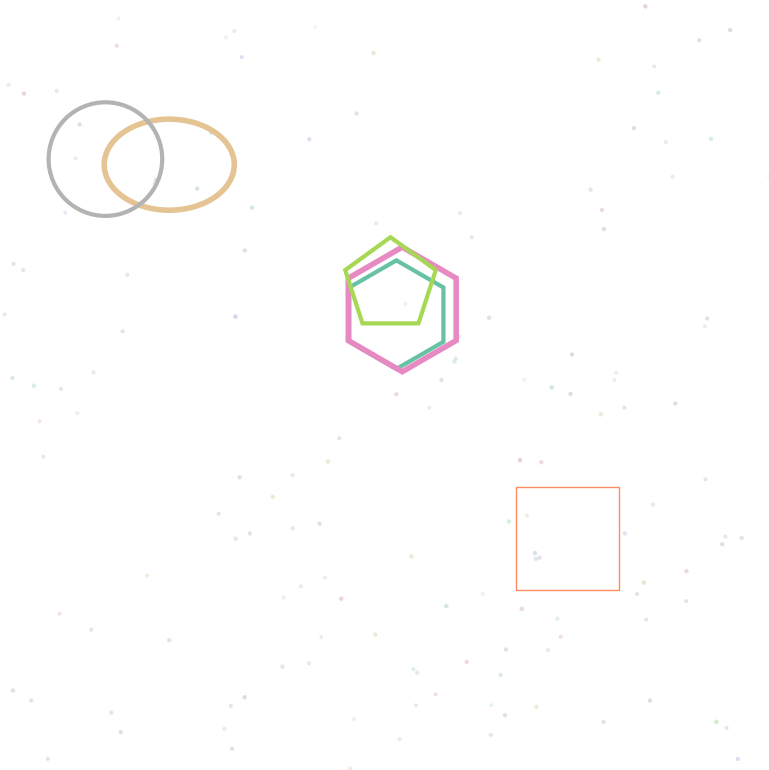[{"shape": "hexagon", "thickness": 1.5, "radius": 0.35, "center": [0.515, 0.591]}, {"shape": "square", "thickness": 0.5, "radius": 0.33, "center": [0.737, 0.301]}, {"shape": "hexagon", "thickness": 2, "radius": 0.4, "center": [0.522, 0.598]}, {"shape": "pentagon", "thickness": 1.5, "radius": 0.31, "center": [0.507, 0.63]}, {"shape": "oval", "thickness": 2, "radius": 0.42, "center": [0.22, 0.786]}, {"shape": "circle", "thickness": 1.5, "radius": 0.37, "center": [0.137, 0.793]}]